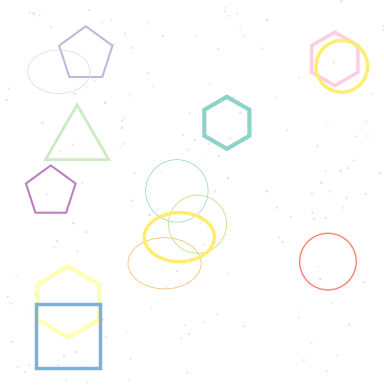[{"shape": "circle", "thickness": 0.5, "radius": 0.41, "center": [0.459, 0.504]}, {"shape": "hexagon", "thickness": 3, "radius": 0.34, "center": [0.589, 0.681]}, {"shape": "hexagon", "thickness": 3, "radius": 0.46, "center": [0.177, 0.216]}, {"shape": "pentagon", "thickness": 1.5, "radius": 0.36, "center": [0.223, 0.859]}, {"shape": "circle", "thickness": 1, "radius": 0.37, "center": [0.852, 0.32]}, {"shape": "square", "thickness": 2.5, "radius": 0.42, "center": [0.177, 0.128]}, {"shape": "oval", "thickness": 0.5, "radius": 0.47, "center": [0.427, 0.316]}, {"shape": "circle", "thickness": 0.5, "radius": 0.38, "center": [0.513, 0.418]}, {"shape": "hexagon", "thickness": 2.5, "radius": 0.35, "center": [0.87, 0.847]}, {"shape": "oval", "thickness": 0.5, "radius": 0.41, "center": [0.153, 0.814]}, {"shape": "pentagon", "thickness": 1.5, "radius": 0.34, "center": [0.132, 0.502]}, {"shape": "triangle", "thickness": 2, "radius": 0.47, "center": [0.2, 0.633]}, {"shape": "oval", "thickness": 2.5, "radius": 0.46, "center": [0.466, 0.384]}, {"shape": "circle", "thickness": 2.5, "radius": 0.34, "center": [0.888, 0.828]}]